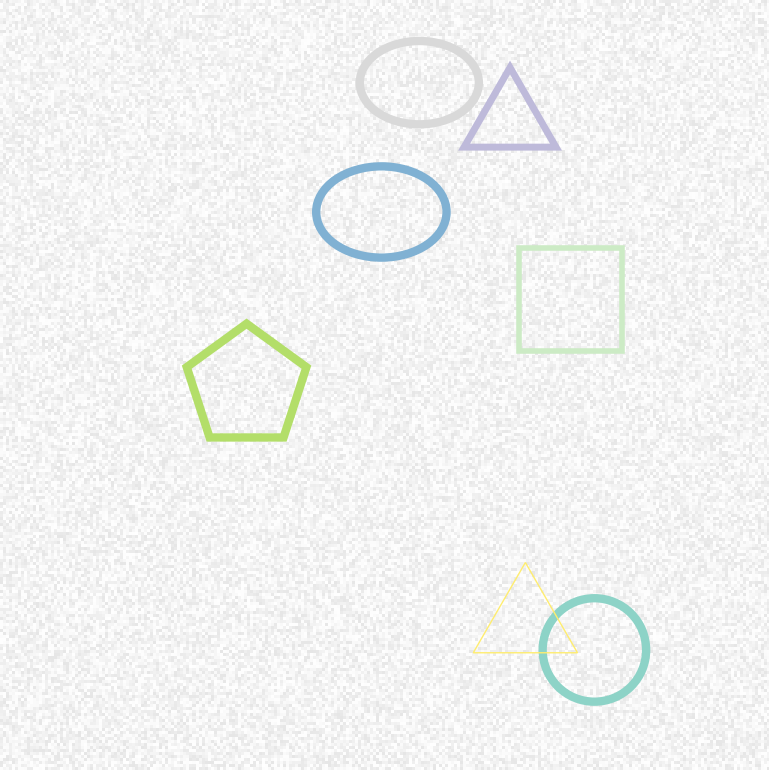[{"shape": "circle", "thickness": 3, "radius": 0.34, "center": [0.772, 0.156]}, {"shape": "triangle", "thickness": 2.5, "radius": 0.34, "center": [0.662, 0.843]}, {"shape": "oval", "thickness": 3, "radius": 0.42, "center": [0.495, 0.725]}, {"shape": "pentagon", "thickness": 3, "radius": 0.41, "center": [0.32, 0.498]}, {"shape": "oval", "thickness": 3, "radius": 0.39, "center": [0.545, 0.893]}, {"shape": "square", "thickness": 2, "radius": 0.34, "center": [0.741, 0.611]}, {"shape": "triangle", "thickness": 0.5, "radius": 0.39, "center": [0.682, 0.191]}]